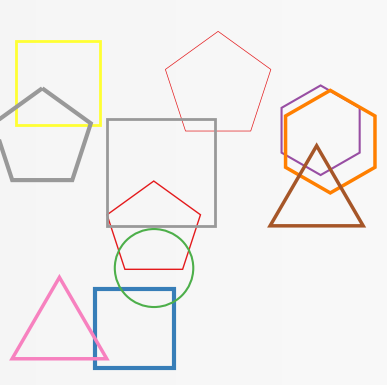[{"shape": "pentagon", "thickness": 0.5, "radius": 0.72, "center": [0.563, 0.775]}, {"shape": "pentagon", "thickness": 1, "radius": 0.63, "center": [0.397, 0.403]}, {"shape": "square", "thickness": 3, "radius": 0.51, "center": [0.348, 0.147]}, {"shape": "circle", "thickness": 1.5, "radius": 0.51, "center": [0.398, 0.304]}, {"shape": "hexagon", "thickness": 1.5, "radius": 0.58, "center": [0.827, 0.662]}, {"shape": "hexagon", "thickness": 2.5, "radius": 0.67, "center": [0.852, 0.632]}, {"shape": "square", "thickness": 2, "radius": 0.54, "center": [0.15, 0.784]}, {"shape": "triangle", "thickness": 2.5, "radius": 0.69, "center": [0.817, 0.483]}, {"shape": "triangle", "thickness": 2.5, "radius": 0.7, "center": [0.153, 0.139]}, {"shape": "pentagon", "thickness": 3, "radius": 0.66, "center": [0.109, 0.639]}, {"shape": "square", "thickness": 2, "radius": 0.69, "center": [0.416, 0.551]}]